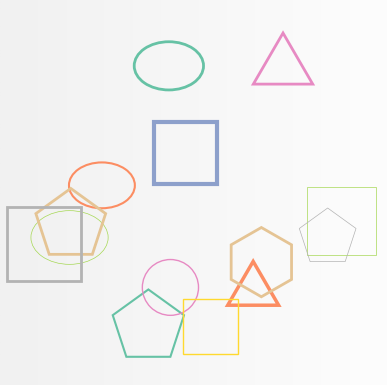[{"shape": "pentagon", "thickness": 1.5, "radius": 0.48, "center": [0.383, 0.151]}, {"shape": "oval", "thickness": 2, "radius": 0.45, "center": [0.436, 0.829]}, {"shape": "triangle", "thickness": 2.5, "radius": 0.38, "center": [0.653, 0.245]}, {"shape": "oval", "thickness": 1.5, "radius": 0.43, "center": [0.263, 0.519]}, {"shape": "square", "thickness": 3, "radius": 0.41, "center": [0.479, 0.603]}, {"shape": "circle", "thickness": 1, "radius": 0.36, "center": [0.44, 0.253]}, {"shape": "triangle", "thickness": 2, "radius": 0.44, "center": [0.73, 0.826]}, {"shape": "square", "thickness": 0.5, "radius": 0.44, "center": [0.881, 0.426]}, {"shape": "oval", "thickness": 0.5, "radius": 0.5, "center": [0.179, 0.383]}, {"shape": "square", "thickness": 1, "radius": 0.36, "center": [0.543, 0.152]}, {"shape": "pentagon", "thickness": 2, "radius": 0.47, "center": [0.183, 0.416]}, {"shape": "hexagon", "thickness": 2, "radius": 0.45, "center": [0.674, 0.319]}, {"shape": "pentagon", "thickness": 0.5, "radius": 0.38, "center": [0.846, 0.383]}, {"shape": "square", "thickness": 2, "radius": 0.48, "center": [0.114, 0.367]}]